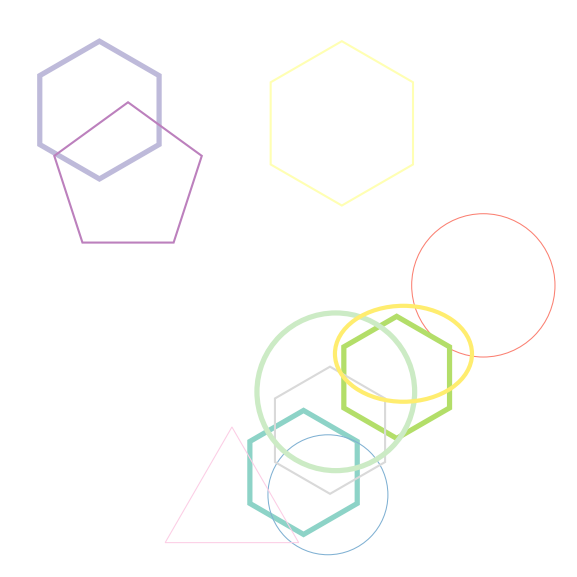[{"shape": "hexagon", "thickness": 2.5, "radius": 0.54, "center": [0.526, 0.181]}, {"shape": "hexagon", "thickness": 1, "radius": 0.71, "center": [0.592, 0.786]}, {"shape": "hexagon", "thickness": 2.5, "radius": 0.6, "center": [0.172, 0.809]}, {"shape": "circle", "thickness": 0.5, "radius": 0.62, "center": [0.837, 0.505]}, {"shape": "circle", "thickness": 0.5, "radius": 0.52, "center": [0.568, 0.142]}, {"shape": "hexagon", "thickness": 2.5, "radius": 0.53, "center": [0.687, 0.346]}, {"shape": "triangle", "thickness": 0.5, "radius": 0.67, "center": [0.402, 0.126]}, {"shape": "hexagon", "thickness": 1, "radius": 0.55, "center": [0.571, 0.254]}, {"shape": "pentagon", "thickness": 1, "radius": 0.67, "center": [0.222, 0.688]}, {"shape": "circle", "thickness": 2.5, "radius": 0.68, "center": [0.581, 0.321]}, {"shape": "oval", "thickness": 2, "radius": 0.59, "center": [0.699, 0.387]}]